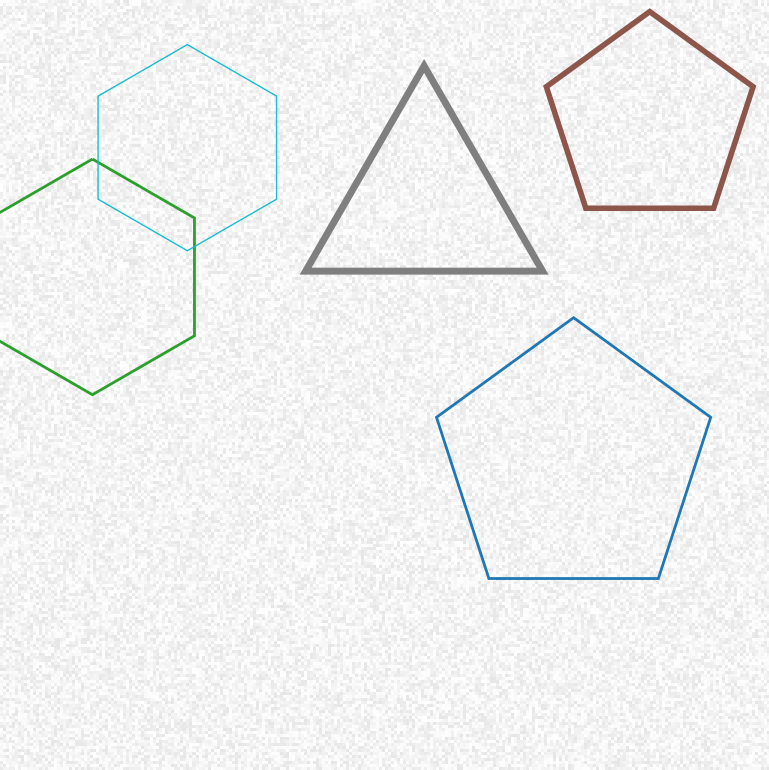[{"shape": "pentagon", "thickness": 1, "radius": 0.94, "center": [0.745, 0.4]}, {"shape": "hexagon", "thickness": 1, "radius": 0.77, "center": [0.12, 0.64]}, {"shape": "pentagon", "thickness": 2, "radius": 0.71, "center": [0.844, 0.844]}, {"shape": "triangle", "thickness": 2.5, "radius": 0.89, "center": [0.551, 0.737]}, {"shape": "hexagon", "thickness": 0.5, "radius": 0.67, "center": [0.243, 0.808]}]